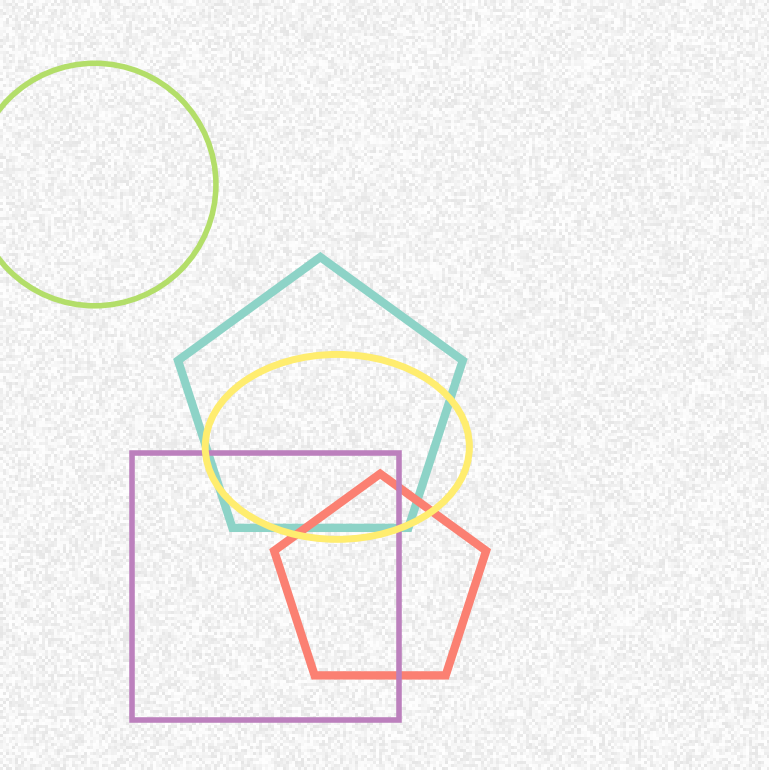[{"shape": "pentagon", "thickness": 3, "radius": 0.97, "center": [0.416, 0.472]}, {"shape": "pentagon", "thickness": 3, "radius": 0.72, "center": [0.494, 0.24]}, {"shape": "circle", "thickness": 2, "radius": 0.79, "center": [0.123, 0.76]}, {"shape": "square", "thickness": 2, "radius": 0.86, "center": [0.345, 0.238]}, {"shape": "oval", "thickness": 2.5, "radius": 0.86, "center": [0.438, 0.42]}]